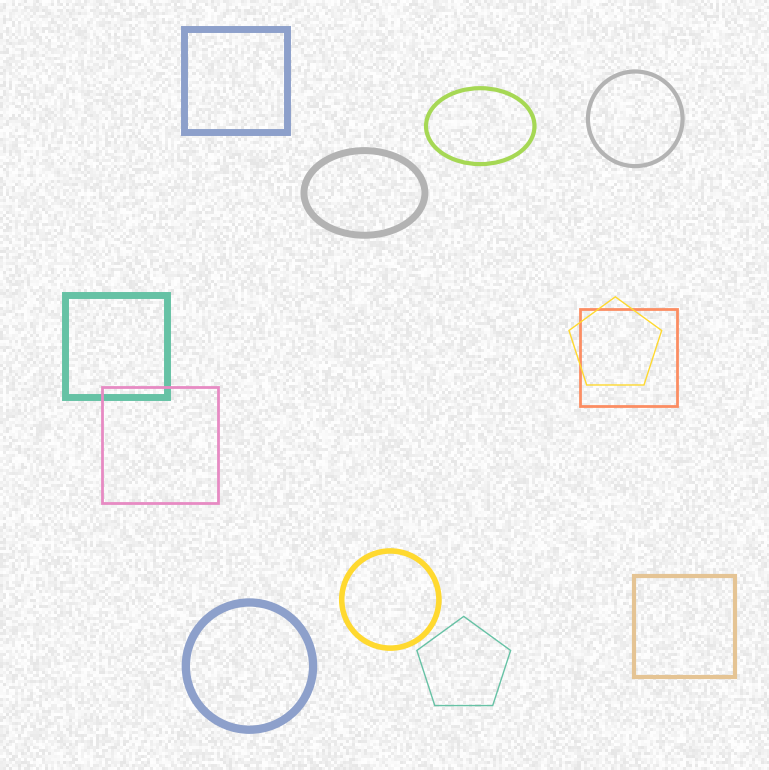[{"shape": "square", "thickness": 2.5, "radius": 0.33, "center": [0.151, 0.551]}, {"shape": "pentagon", "thickness": 0.5, "radius": 0.32, "center": [0.602, 0.135]}, {"shape": "square", "thickness": 1, "radius": 0.32, "center": [0.816, 0.535]}, {"shape": "square", "thickness": 2.5, "radius": 0.33, "center": [0.305, 0.895]}, {"shape": "circle", "thickness": 3, "radius": 0.41, "center": [0.324, 0.135]}, {"shape": "square", "thickness": 1, "radius": 0.38, "center": [0.208, 0.423]}, {"shape": "oval", "thickness": 1.5, "radius": 0.35, "center": [0.624, 0.836]}, {"shape": "pentagon", "thickness": 0.5, "radius": 0.32, "center": [0.799, 0.551]}, {"shape": "circle", "thickness": 2, "radius": 0.32, "center": [0.507, 0.221]}, {"shape": "square", "thickness": 1.5, "radius": 0.33, "center": [0.89, 0.186]}, {"shape": "oval", "thickness": 2.5, "radius": 0.39, "center": [0.473, 0.749]}, {"shape": "circle", "thickness": 1.5, "radius": 0.31, "center": [0.825, 0.846]}]